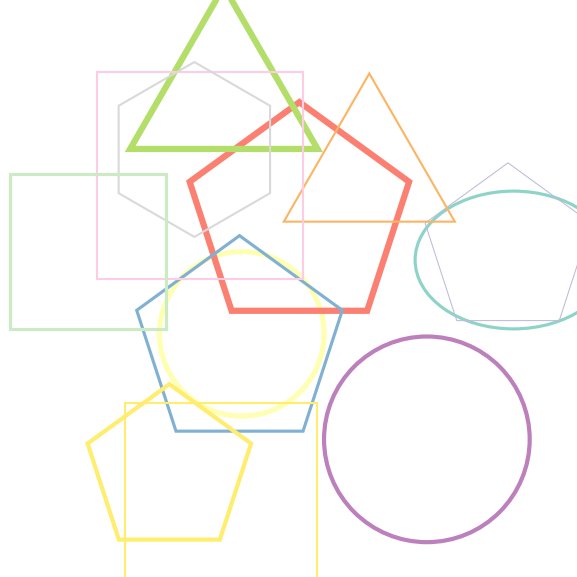[{"shape": "oval", "thickness": 1.5, "radius": 0.85, "center": [0.889, 0.549]}, {"shape": "circle", "thickness": 2.5, "radius": 0.71, "center": [0.419, 0.421]}, {"shape": "pentagon", "thickness": 0.5, "radius": 0.75, "center": [0.88, 0.566]}, {"shape": "pentagon", "thickness": 3, "radius": 1.0, "center": [0.518, 0.623]}, {"shape": "pentagon", "thickness": 1.5, "radius": 0.94, "center": [0.415, 0.404]}, {"shape": "triangle", "thickness": 1, "radius": 0.85, "center": [0.639, 0.701]}, {"shape": "triangle", "thickness": 3, "radius": 0.94, "center": [0.388, 0.835]}, {"shape": "square", "thickness": 1, "radius": 0.9, "center": [0.346, 0.694]}, {"shape": "hexagon", "thickness": 1, "radius": 0.76, "center": [0.337, 0.74]}, {"shape": "circle", "thickness": 2, "radius": 0.89, "center": [0.739, 0.238]}, {"shape": "square", "thickness": 1.5, "radius": 0.67, "center": [0.153, 0.564]}, {"shape": "pentagon", "thickness": 2, "radius": 0.74, "center": [0.293, 0.185]}, {"shape": "square", "thickness": 1, "radius": 0.83, "center": [0.383, 0.135]}]